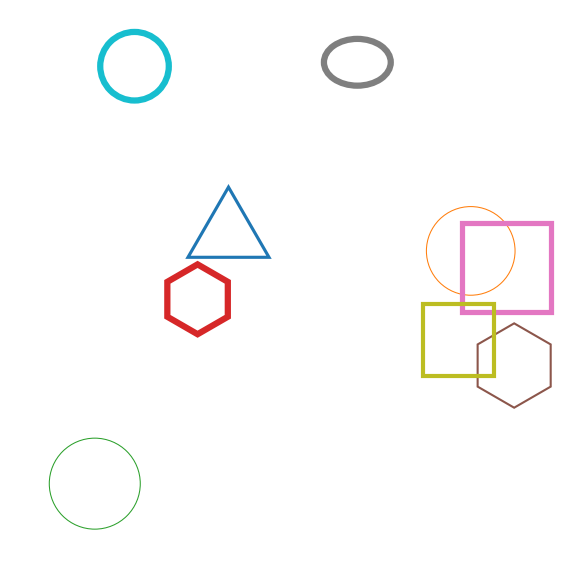[{"shape": "triangle", "thickness": 1.5, "radius": 0.4, "center": [0.396, 0.594]}, {"shape": "circle", "thickness": 0.5, "radius": 0.38, "center": [0.815, 0.565]}, {"shape": "circle", "thickness": 0.5, "radius": 0.39, "center": [0.164, 0.162]}, {"shape": "hexagon", "thickness": 3, "radius": 0.3, "center": [0.342, 0.481]}, {"shape": "hexagon", "thickness": 1, "radius": 0.37, "center": [0.89, 0.366]}, {"shape": "square", "thickness": 2.5, "radius": 0.38, "center": [0.877, 0.536]}, {"shape": "oval", "thickness": 3, "radius": 0.29, "center": [0.619, 0.891]}, {"shape": "square", "thickness": 2, "radius": 0.31, "center": [0.794, 0.41]}, {"shape": "circle", "thickness": 3, "radius": 0.3, "center": [0.233, 0.884]}]